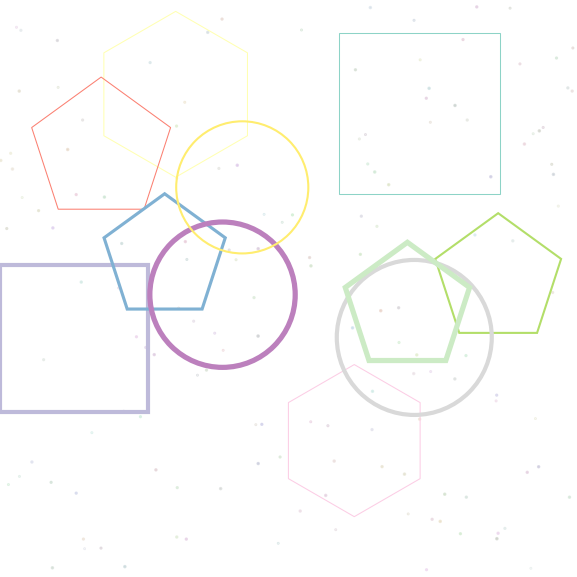[{"shape": "square", "thickness": 0.5, "radius": 0.7, "center": [0.726, 0.803]}, {"shape": "hexagon", "thickness": 0.5, "radius": 0.72, "center": [0.304, 0.836]}, {"shape": "square", "thickness": 2, "radius": 0.64, "center": [0.128, 0.413]}, {"shape": "pentagon", "thickness": 0.5, "radius": 0.63, "center": [0.175, 0.739]}, {"shape": "pentagon", "thickness": 1.5, "radius": 0.55, "center": [0.285, 0.553]}, {"shape": "pentagon", "thickness": 1, "radius": 0.57, "center": [0.863, 0.515]}, {"shape": "hexagon", "thickness": 0.5, "radius": 0.66, "center": [0.613, 0.236]}, {"shape": "circle", "thickness": 2, "radius": 0.67, "center": [0.717, 0.415]}, {"shape": "circle", "thickness": 2.5, "radius": 0.63, "center": [0.385, 0.489]}, {"shape": "pentagon", "thickness": 2.5, "radius": 0.57, "center": [0.705, 0.466]}, {"shape": "circle", "thickness": 1, "radius": 0.57, "center": [0.42, 0.675]}]